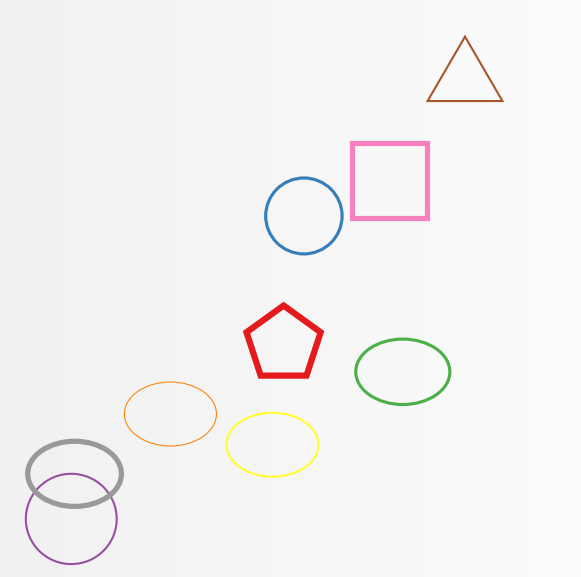[{"shape": "pentagon", "thickness": 3, "radius": 0.34, "center": [0.488, 0.403]}, {"shape": "circle", "thickness": 1.5, "radius": 0.33, "center": [0.523, 0.625]}, {"shape": "oval", "thickness": 1.5, "radius": 0.4, "center": [0.693, 0.355]}, {"shape": "circle", "thickness": 1, "radius": 0.39, "center": [0.123, 0.101]}, {"shape": "oval", "thickness": 0.5, "radius": 0.4, "center": [0.293, 0.282]}, {"shape": "oval", "thickness": 1, "radius": 0.4, "center": [0.469, 0.229]}, {"shape": "triangle", "thickness": 1, "radius": 0.37, "center": [0.8, 0.861]}, {"shape": "square", "thickness": 2.5, "radius": 0.32, "center": [0.671, 0.686]}, {"shape": "oval", "thickness": 2.5, "radius": 0.4, "center": [0.128, 0.179]}]